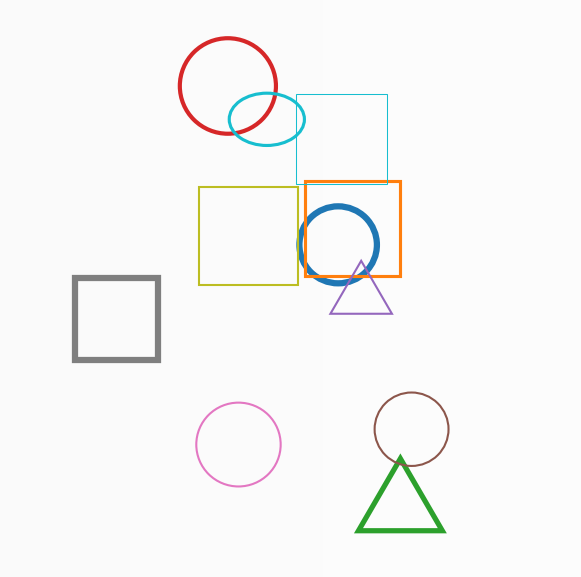[{"shape": "circle", "thickness": 3, "radius": 0.33, "center": [0.582, 0.575]}, {"shape": "square", "thickness": 1.5, "radius": 0.41, "center": [0.606, 0.604]}, {"shape": "triangle", "thickness": 2.5, "radius": 0.42, "center": [0.689, 0.122]}, {"shape": "circle", "thickness": 2, "radius": 0.41, "center": [0.392, 0.85]}, {"shape": "triangle", "thickness": 1, "radius": 0.31, "center": [0.621, 0.486]}, {"shape": "circle", "thickness": 1, "radius": 0.32, "center": [0.708, 0.256]}, {"shape": "circle", "thickness": 1, "radius": 0.36, "center": [0.41, 0.229]}, {"shape": "square", "thickness": 3, "radius": 0.35, "center": [0.2, 0.446]}, {"shape": "square", "thickness": 1, "radius": 0.42, "center": [0.428, 0.591]}, {"shape": "square", "thickness": 0.5, "radius": 0.39, "center": [0.588, 0.758]}, {"shape": "oval", "thickness": 1.5, "radius": 0.32, "center": [0.459, 0.793]}]